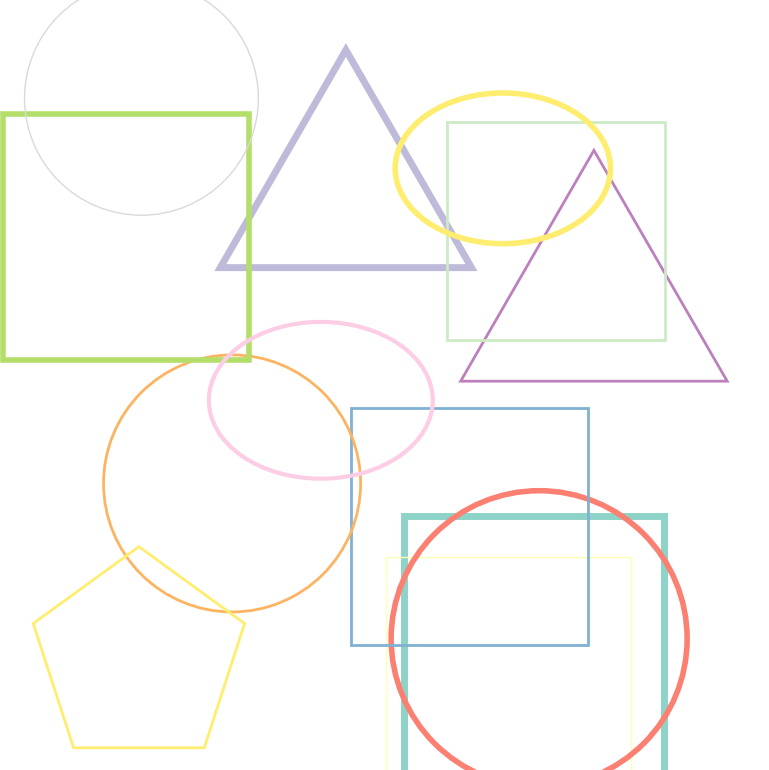[{"shape": "square", "thickness": 2.5, "radius": 0.84, "center": [0.693, 0.161]}, {"shape": "square", "thickness": 0.5, "radius": 0.8, "center": [0.661, 0.118]}, {"shape": "triangle", "thickness": 2.5, "radius": 0.94, "center": [0.449, 0.747]}, {"shape": "circle", "thickness": 2, "radius": 0.96, "center": [0.7, 0.171]}, {"shape": "square", "thickness": 1, "radius": 0.77, "center": [0.61, 0.316]}, {"shape": "circle", "thickness": 1, "radius": 0.83, "center": [0.301, 0.372]}, {"shape": "square", "thickness": 2, "radius": 0.8, "center": [0.164, 0.692]}, {"shape": "oval", "thickness": 1.5, "radius": 0.73, "center": [0.417, 0.48]}, {"shape": "circle", "thickness": 0.5, "radius": 0.76, "center": [0.184, 0.872]}, {"shape": "triangle", "thickness": 1, "radius": 1.0, "center": [0.771, 0.605]}, {"shape": "square", "thickness": 1, "radius": 0.71, "center": [0.722, 0.7]}, {"shape": "pentagon", "thickness": 1, "radius": 0.72, "center": [0.18, 0.146]}, {"shape": "oval", "thickness": 2, "radius": 0.7, "center": [0.653, 0.781]}]